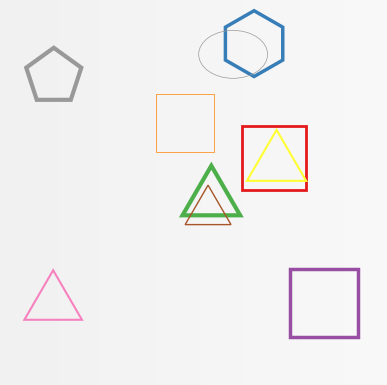[{"shape": "square", "thickness": 2, "radius": 0.41, "center": [0.707, 0.589]}, {"shape": "hexagon", "thickness": 2.5, "radius": 0.43, "center": [0.656, 0.887]}, {"shape": "triangle", "thickness": 3, "radius": 0.43, "center": [0.545, 0.484]}, {"shape": "square", "thickness": 2.5, "radius": 0.44, "center": [0.836, 0.213]}, {"shape": "square", "thickness": 0.5, "radius": 0.38, "center": [0.477, 0.68]}, {"shape": "triangle", "thickness": 1.5, "radius": 0.44, "center": [0.714, 0.574]}, {"shape": "triangle", "thickness": 1, "radius": 0.34, "center": [0.537, 0.451]}, {"shape": "triangle", "thickness": 1.5, "radius": 0.43, "center": [0.137, 0.212]}, {"shape": "pentagon", "thickness": 3, "radius": 0.37, "center": [0.139, 0.801]}, {"shape": "oval", "thickness": 0.5, "radius": 0.44, "center": [0.602, 0.859]}]